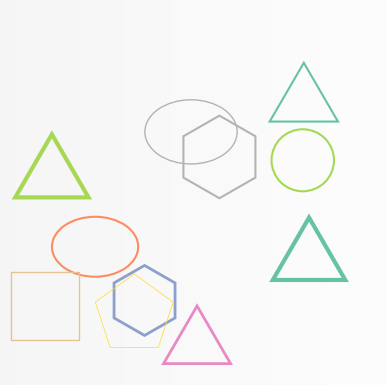[{"shape": "triangle", "thickness": 3, "radius": 0.54, "center": [0.798, 0.327]}, {"shape": "triangle", "thickness": 1.5, "radius": 0.51, "center": [0.784, 0.735]}, {"shape": "oval", "thickness": 1.5, "radius": 0.56, "center": [0.245, 0.359]}, {"shape": "hexagon", "thickness": 2, "radius": 0.45, "center": [0.373, 0.22]}, {"shape": "triangle", "thickness": 2, "radius": 0.5, "center": [0.509, 0.105]}, {"shape": "triangle", "thickness": 3, "radius": 0.55, "center": [0.134, 0.542]}, {"shape": "circle", "thickness": 1.5, "radius": 0.4, "center": [0.781, 0.584]}, {"shape": "pentagon", "thickness": 0.5, "radius": 0.53, "center": [0.346, 0.183]}, {"shape": "square", "thickness": 1, "radius": 0.44, "center": [0.116, 0.206]}, {"shape": "hexagon", "thickness": 1.5, "radius": 0.54, "center": [0.566, 0.592]}, {"shape": "oval", "thickness": 1, "radius": 0.6, "center": [0.493, 0.657]}]